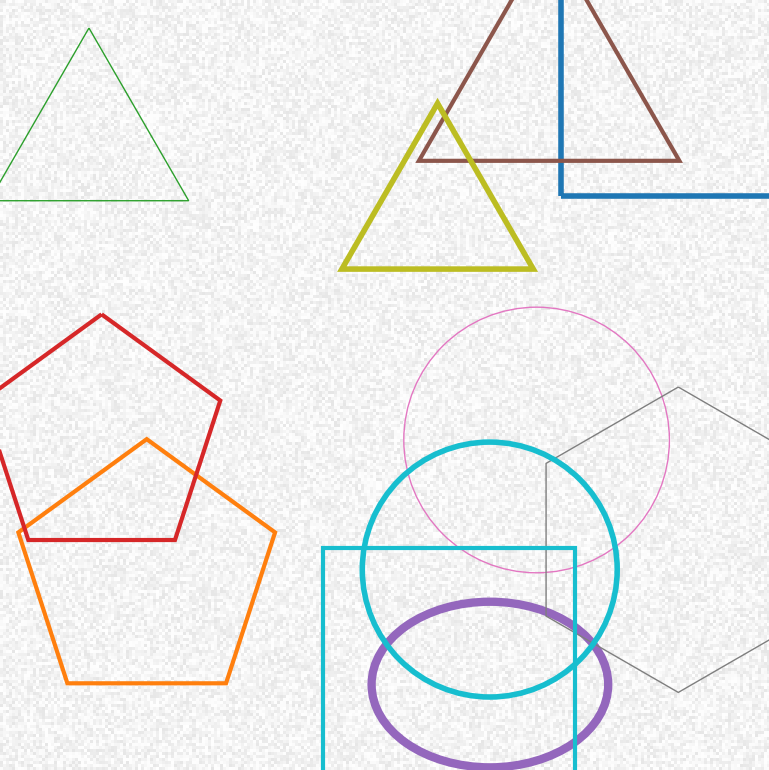[{"shape": "square", "thickness": 2, "radius": 0.72, "center": [0.872, 0.889]}, {"shape": "pentagon", "thickness": 1.5, "radius": 0.88, "center": [0.191, 0.254]}, {"shape": "triangle", "thickness": 0.5, "radius": 0.75, "center": [0.116, 0.814]}, {"shape": "pentagon", "thickness": 1.5, "radius": 0.81, "center": [0.132, 0.43]}, {"shape": "oval", "thickness": 3, "radius": 0.77, "center": [0.636, 0.111]}, {"shape": "triangle", "thickness": 1.5, "radius": 0.98, "center": [0.713, 0.889]}, {"shape": "circle", "thickness": 0.5, "radius": 0.86, "center": [0.697, 0.429]}, {"shape": "hexagon", "thickness": 0.5, "radius": 0.99, "center": [0.881, 0.299]}, {"shape": "triangle", "thickness": 2, "radius": 0.72, "center": [0.568, 0.722]}, {"shape": "square", "thickness": 1.5, "radius": 0.82, "center": [0.583, 0.124]}, {"shape": "circle", "thickness": 2, "radius": 0.83, "center": [0.636, 0.26]}]